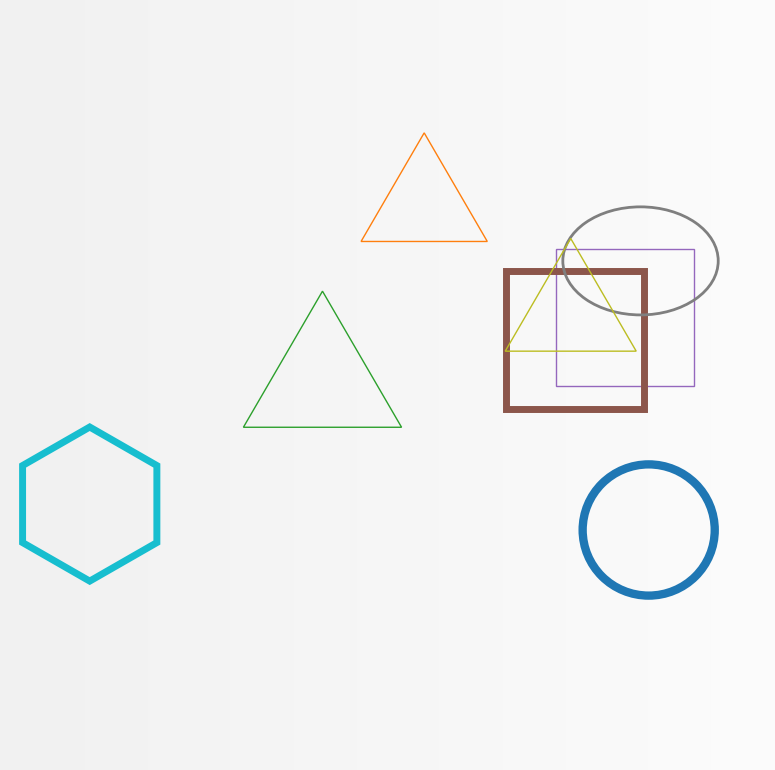[{"shape": "circle", "thickness": 3, "radius": 0.43, "center": [0.837, 0.312]}, {"shape": "triangle", "thickness": 0.5, "radius": 0.47, "center": [0.547, 0.733]}, {"shape": "triangle", "thickness": 0.5, "radius": 0.59, "center": [0.416, 0.504]}, {"shape": "square", "thickness": 0.5, "radius": 0.44, "center": [0.807, 0.587]}, {"shape": "square", "thickness": 2.5, "radius": 0.45, "center": [0.742, 0.558]}, {"shape": "oval", "thickness": 1, "radius": 0.5, "center": [0.826, 0.661]}, {"shape": "triangle", "thickness": 0.5, "radius": 0.49, "center": [0.736, 0.593]}, {"shape": "hexagon", "thickness": 2.5, "radius": 0.5, "center": [0.116, 0.345]}]